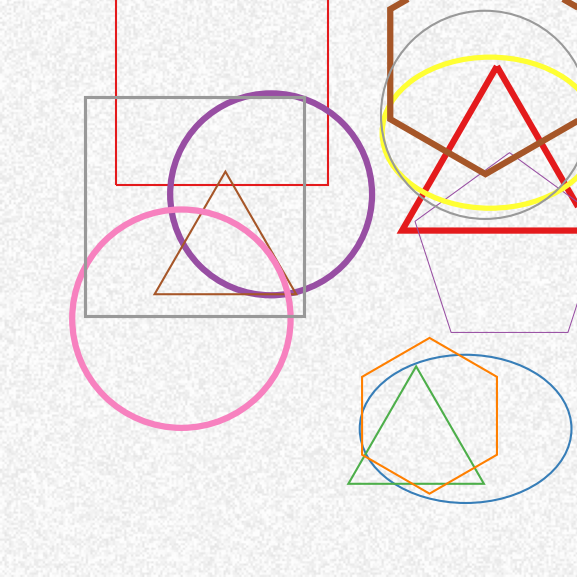[{"shape": "triangle", "thickness": 3, "radius": 0.95, "center": [0.86, 0.695]}, {"shape": "square", "thickness": 1, "radius": 0.92, "center": [0.385, 0.862]}, {"shape": "oval", "thickness": 1, "radius": 0.92, "center": [0.806, 0.256]}, {"shape": "triangle", "thickness": 1, "radius": 0.68, "center": [0.721, 0.229]}, {"shape": "circle", "thickness": 3, "radius": 0.87, "center": [0.469, 0.663]}, {"shape": "pentagon", "thickness": 0.5, "radius": 0.86, "center": [0.882, 0.563]}, {"shape": "hexagon", "thickness": 1, "radius": 0.67, "center": [0.744, 0.279]}, {"shape": "oval", "thickness": 2.5, "radius": 0.93, "center": [0.849, 0.769]}, {"shape": "triangle", "thickness": 1, "radius": 0.71, "center": [0.39, 0.56]}, {"shape": "hexagon", "thickness": 3, "radius": 0.95, "center": [0.841, 0.888]}, {"shape": "circle", "thickness": 3, "radius": 0.95, "center": [0.314, 0.447]}, {"shape": "circle", "thickness": 1, "radius": 0.9, "center": [0.84, 0.8]}, {"shape": "square", "thickness": 1.5, "radius": 0.95, "center": [0.336, 0.642]}]